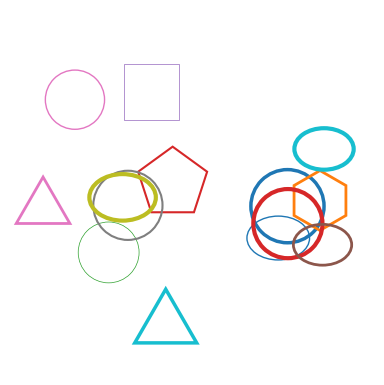[{"shape": "oval", "thickness": 1, "radius": 0.41, "center": [0.723, 0.382]}, {"shape": "circle", "thickness": 2.5, "radius": 0.48, "center": [0.747, 0.464]}, {"shape": "hexagon", "thickness": 2, "radius": 0.39, "center": [0.831, 0.479]}, {"shape": "circle", "thickness": 0.5, "radius": 0.4, "center": [0.282, 0.344]}, {"shape": "circle", "thickness": 3, "radius": 0.45, "center": [0.748, 0.419]}, {"shape": "pentagon", "thickness": 1.5, "radius": 0.47, "center": [0.448, 0.525]}, {"shape": "square", "thickness": 0.5, "radius": 0.36, "center": [0.394, 0.762]}, {"shape": "oval", "thickness": 2, "radius": 0.38, "center": [0.838, 0.364]}, {"shape": "triangle", "thickness": 2, "radius": 0.4, "center": [0.112, 0.46]}, {"shape": "circle", "thickness": 1, "radius": 0.38, "center": [0.195, 0.741]}, {"shape": "circle", "thickness": 1.5, "radius": 0.45, "center": [0.332, 0.467]}, {"shape": "oval", "thickness": 3, "radius": 0.43, "center": [0.318, 0.487]}, {"shape": "oval", "thickness": 3, "radius": 0.38, "center": [0.842, 0.613]}, {"shape": "triangle", "thickness": 2.5, "radius": 0.46, "center": [0.43, 0.156]}]